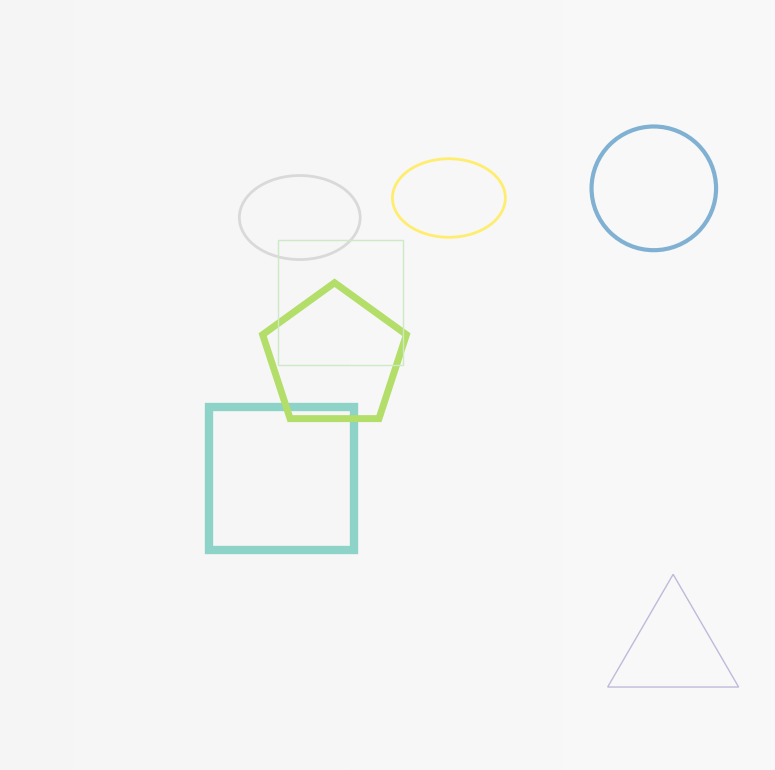[{"shape": "square", "thickness": 3, "radius": 0.47, "center": [0.363, 0.379]}, {"shape": "triangle", "thickness": 0.5, "radius": 0.49, "center": [0.869, 0.157]}, {"shape": "circle", "thickness": 1.5, "radius": 0.4, "center": [0.844, 0.755]}, {"shape": "pentagon", "thickness": 2.5, "radius": 0.49, "center": [0.432, 0.535]}, {"shape": "oval", "thickness": 1, "radius": 0.39, "center": [0.387, 0.717]}, {"shape": "square", "thickness": 0.5, "radius": 0.4, "center": [0.439, 0.607]}, {"shape": "oval", "thickness": 1, "radius": 0.36, "center": [0.579, 0.743]}]